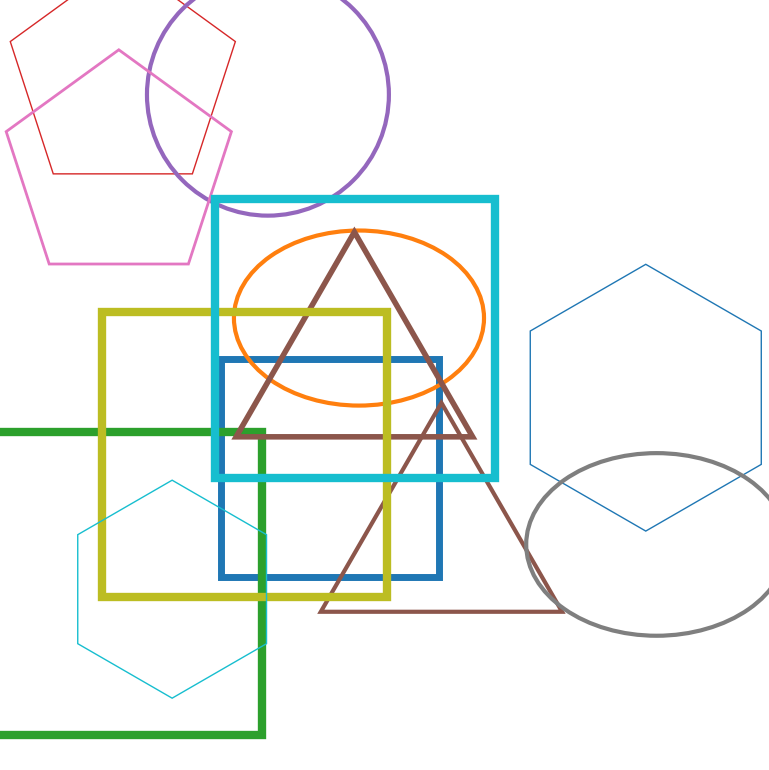[{"shape": "square", "thickness": 2.5, "radius": 0.71, "center": [0.429, 0.392]}, {"shape": "hexagon", "thickness": 0.5, "radius": 0.87, "center": [0.839, 0.484]}, {"shape": "oval", "thickness": 1.5, "radius": 0.81, "center": [0.466, 0.587]}, {"shape": "square", "thickness": 3, "radius": 0.98, "center": [0.143, 0.243]}, {"shape": "pentagon", "thickness": 0.5, "radius": 0.77, "center": [0.16, 0.899]}, {"shape": "circle", "thickness": 1.5, "radius": 0.79, "center": [0.348, 0.877]}, {"shape": "triangle", "thickness": 2, "radius": 0.89, "center": [0.46, 0.521]}, {"shape": "triangle", "thickness": 1.5, "radius": 0.9, "center": [0.573, 0.296]}, {"shape": "pentagon", "thickness": 1, "radius": 0.77, "center": [0.154, 0.782]}, {"shape": "oval", "thickness": 1.5, "radius": 0.85, "center": [0.853, 0.293]}, {"shape": "square", "thickness": 3, "radius": 0.93, "center": [0.318, 0.41]}, {"shape": "square", "thickness": 3, "radius": 0.91, "center": [0.461, 0.56]}, {"shape": "hexagon", "thickness": 0.5, "radius": 0.71, "center": [0.224, 0.235]}]